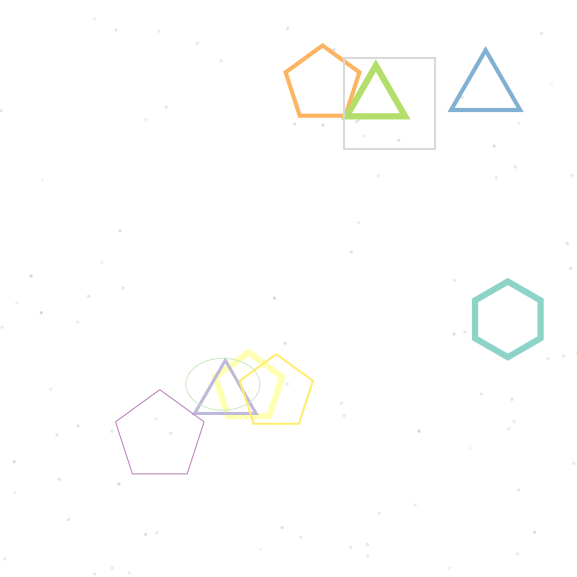[{"shape": "hexagon", "thickness": 3, "radius": 0.33, "center": [0.879, 0.446]}, {"shape": "pentagon", "thickness": 3, "radius": 0.3, "center": [0.431, 0.328]}, {"shape": "triangle", "thickness": 1.5, "radius": 0.31, "center": [0.39, 0.314]}, {"shape": "triangle", "thickness": 2, "radius": 0.35, "center": [0.841, 0.843]}, {"shape": "pentagon", "thickness": 2, "radius": 0.34, "center": [0.558, 0.853]}, {"shape": "triangle", "thickness": 3, "radius": 0.29, "center": [0.651, 0.827]}, {"shape": "square", "thickness": 1, "radius": 0.4, "center": [0.674, 0.819]}, {"shape": "pentagon", "thickness": 0.5, "radius": 0.4, "center": [0.277, 0.244]}, {"shape": "oval", "thickness": 0.5, "radius": 0.32, "center": [0.386, 0.334]}, {"shape": "pentagon", "thickness": 1, "radius": 0.33, "center": [0.478, 0.319]}]